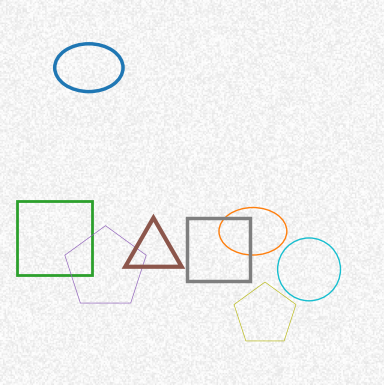[{"shape": "oval", "thickness": 2.5, "radius": 0.44, "center": [0.231, 0.824]}, {"shape": "oval", "thickness": 1, "radius": 0.44, "center": [0.657, 0.399]}, {"shape": "square", "thickness": 2, "radius": 0.48, "center": [0.141, 0.381]}, {"shape": "pentagon", "thickness": 0.5, "radius": 0.56, "center": [0.274, 0.303]}, {"shape": "triangle", "thickness": 3, "radius": 0.42, "center": [0.399, 0.35]}, {"shape": "square", "thickness": 2.5, "radius": 0.41, "center": [0.567, 0.353]}, {"shape": "pentagon", "thickness": 0.5, "radius": 0.42, "center": [0.688, 0.183]}, {"shape": "circle", "thickness": 1, "radius": 0.41, "center": [0.803, 0.3]}]